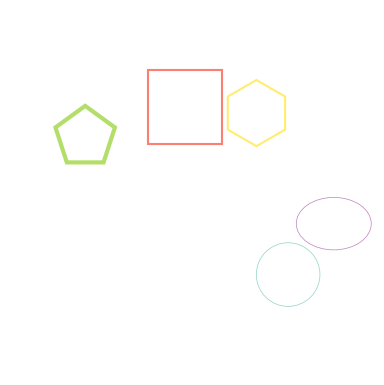[{"shape": "circle", "thickness": 0.5, "radius": 0.41, "center": [0.748, 0.287]}, {"shape": "square", "thickness": 1.5, "radius": 0.48, "center": [0.481, 0.722]}, {"shape": "pentagon", "thickness": 3, "radius": 0.41, "center": [0.221, 0.644]}, {"shape": "oval", "thickness": 0.5, "radius": 0.49, "center": [0.867, 0.419]}, {"shape": "hexagon", "thickness": 1.5, "radius": 0.43, "center": [0.666, 0.706]}]